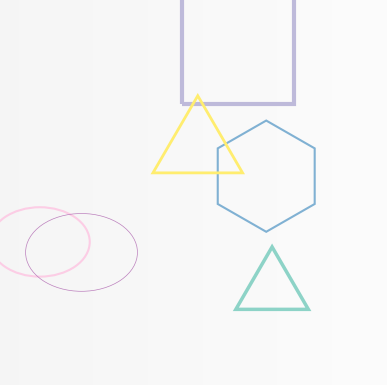[{"shape": "triangle", "thickness": 2.5, "radius": 0.54, "center": [0.702, 0.251]}, {"shape": "square", "thickness": 3, "radius": 0.72, "center": [0.614, 0.874]}, {"shape": "hexagon", "thickness": 1.5, "radius": 0.72, "center": [0.687, 0.542]}, {"shape": "oval", "thickness": 1.5, "radius": 0.64, "center": [0.103, 0.372]}, {"shape": "oval", "thickness": 0.5, "radius": 0.72, "center": [0.21, 0.344]}, {"shape": "triangle", "thickness": 2, "radius": 0.67, "center": [0.51, 0.618]}]